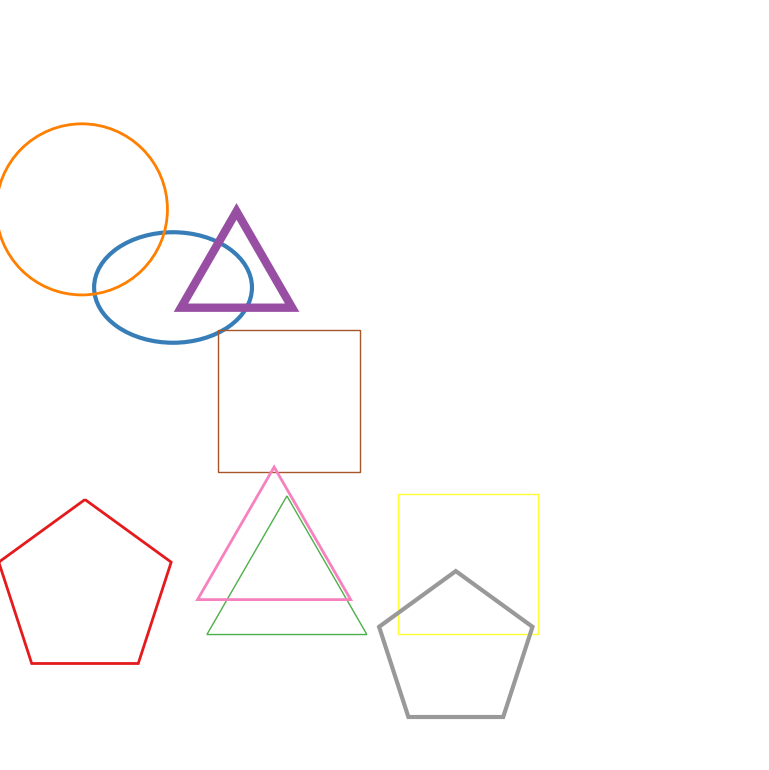[{"shape": "pentagon", "thickness": 1, "radius": 0.59, "center": [0.11, 0.234]}, {"shape": "oval", "thickness": 1.5, "radius": 0.51, "center": [0.225, 0.627]}, {"shape": "triangle", "thickness": 0.5, "radius": 0.6, "center": [0.373, 0.236]}, {"shape": "triangle", "thickness": 3, "radius": 0.42, "center": [0.307, 0.642]}, {"shape": "circle", "thickness": 1, "radius": 0.56, "center": [0.106, 0.728]}, {"shape": "square", "thickness": 0.5, "radius": 0.46, "center": [0.608, 0.267]}, {"shape": "square", "thickness": 0.5, "radius": 0.46, "center": [0.375, 0.48]}, {"shape": "triangle", "thickness": 1, "radius": 0.57, "center": [0.356, 0.279]}, {"shape": "pentagon", "thickness": 1.5, "radius": 0.52, "center": [0.592, 0.154]}]